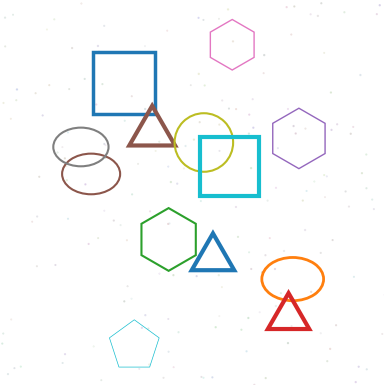[{"shape": "square", "thickness": 2.5, "radius": 0.41, "center": [0.322, 0.785]}, {"shape": "triangle", "thickness": 3, "radius": 0.32, "center": [0.553, 0.33]}, {"shape": "oval", "thickness": 2, "radius": 0.4, "center": [0.76, 0.275]}, {"shape": "hexagon", "thickness": 1.5, "radius": 0.41, "center": [0.438, 0.378]}, {"shape": "triangle", "thickness": 3, "radius": 0.31, "center": [0.749, 0.176]}, {"shape": "hexagon", "thickness": 1, "radius": 0.39, "center": [0.776, 0.64]}, {"shape": "triangle", "thickness": 3, "radius": 0.34, "center": [0.395, 0.656]}, {"shape": "oval", "thickness": 1.5, "radius": 0.38, "center": [0.237, 0.548]}, {"shape": "hexagon", "thickness": 1, "radius": 0.33, "center": [0.603, 0.884]}, {"shape": "oval", "thickness": 1.5, "radius": 0.36, "center": [0.21, 0.618]}, {"shape": "circle", "thickness": 1.5, "radius": 0.38, "center": [0.529, 0.63]}, {"shape": "square", "thickness": 3, "radius": 0.38, "center": [0.597, 0.566]}, {"shape": "pentagon", "thickness": 0.5, "radius": 0.34, "center": [0.349, 0.101]}]